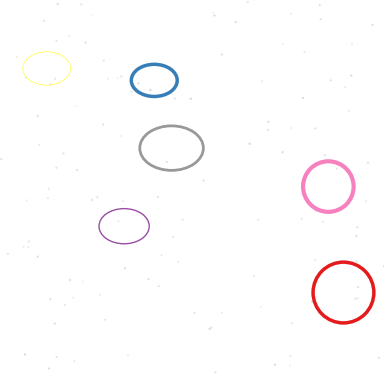[{"shape": "circle", "thickness": 2.5, "radius": 0.39, "center": [0.892, 0.24]}, {"shape": "oval", "thickness": 2.5, "radius": 0.3, "center": [0.401, 0.791]}, {"shape": "oval", "thickness": 1, "radius": 0.33, "center": [0.322, 0.412]}, {"shape": "oval", "thickness": 0.5, "radius": 0.31, "center": [0.121, 0.822]}, {"shape": "circle", "thickness": 3, "radius": 0.33, "center": [0.853, 0.515]}, {"shape": "oval", "thickness": 2, "radius": 0.41, "center": [0.446, 0.615]}]